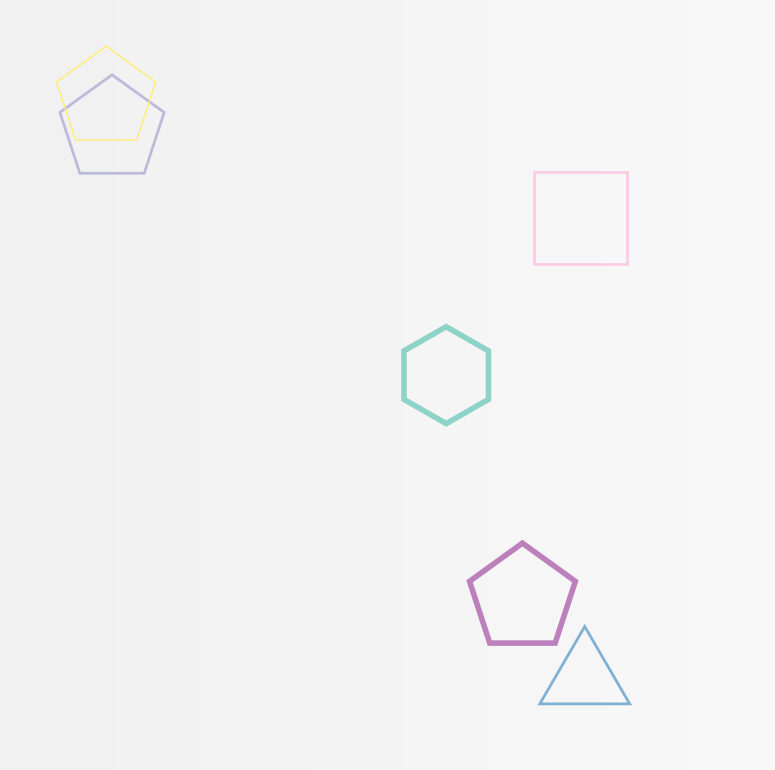[{"shape": "hexagon", "thickness": 2, "radius": 0.31, "center": [0.576, 0.513]}, {"shape": "pentagon", "thickness": 1, "radius": 0.35, "center": [0.145, 0.832]}, {"shape": "triangle", "thickness": 1, "radius": 0.33, "center": [0.754, 0.119]}, {"shape": "square", "thickness": 1, "radius": 0.3, "center": [0.749, 0.717]}, {"shape": "pentagon", "thickness": 2, "radius": 0.36, "center": [0.674, 0.223]}, {"shape": "pentagon", "thickness": 0.5, "radius": 0.34, "center": [0.137, 0.873]}]